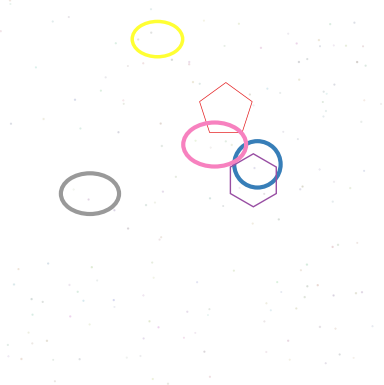[{"shape": "pentagon", "thickness": 0.5, "radius": 0.36, "center": [0.587, 0.714]}, {"shape": "circle", "thickness": 3, "radius": 0.3, "center": [0.669, 0.573]}, {"shape": "hexagon", "thickness": 1, "radius": 0.34, "center": [0.658, 0.532]}, {"shape": "oval", "thickness": 2.5, "radius": 0.33, "center": [0.409, 0.898]}, {"shape": "oval", "thickness": 3, "radius": 0.41, "center": [0.558, 0.625]}, {"shape": "oval", "thickness": 3, "radius": 0.38, "center": [0.234, 0.497]}]